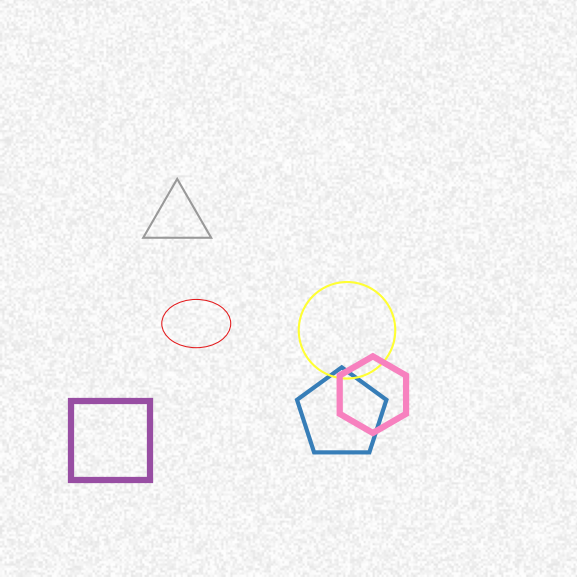[{"shape": "oval", "thickness": 0.5, "radius": 0.3, "center": [0.34, 0.439]}, {"shape": "pentagon", "thickness": 2, "radius": 0.41, "center": [0.592, 0.282]}, {"shape": "square", "thickness": 3, "radius": 0.34, "center": [0.192, 0.236]}, {"shape": "circle", "thickness": 1, "radius": 0.42, "center": [0.601, 0.427]}, {"shape": "hexagon", "thickness": 3, "radius": 0.33, "center": [0.646, 0.316]}, {"shape": "triangle", "thickness": 1, "radius": 0.34, "center": [0.307, 0.621]}]